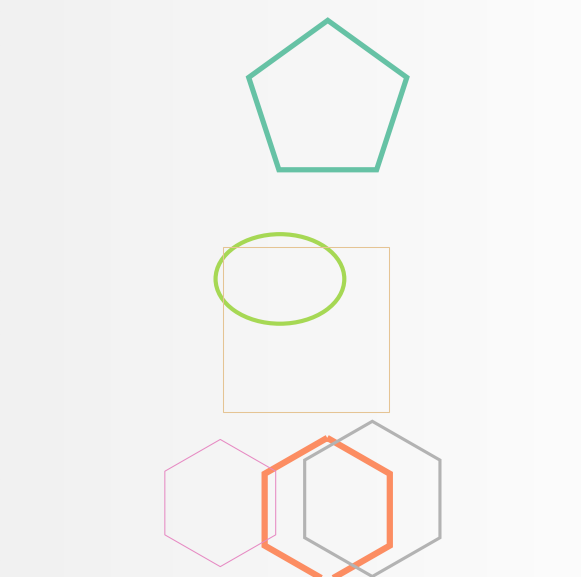[{"shape": "pentagon", "thickness": 2.5, "radius": 0.72, "center": [0.564, 0.821]}, {"shape": "hexagon", "thickness": 3, "radius": 0.62, "center": [0.563, 0.117]}, {"shape": "hexagon", "thickness": 0.5, "radius": 0.55, "center": [0.379, 0.128]}, {"shape": "oval", "thickness": 2, "radius": 0.55, "center": [0.482, 0.516]}, {"shape": "square", "thickness": 0.5, "radius": 0.71, "center": [0.526, 0.428]}, {"shape": "hexagon", "thickness": 1.5, "radius": 0.67, "center": [0.641, 0.135]}]